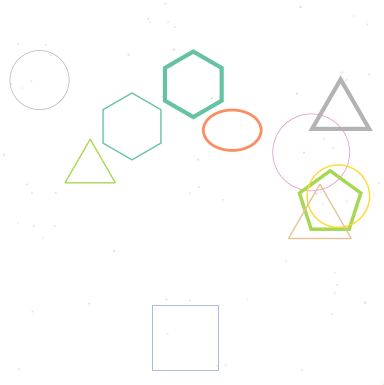[{"shape": "hexagon", "thickness": 1, "radius": 0.43, "center": [0.343, 0.672]}, {"shape": "hexagon", "thickness": 3, "radius": 0.43, "center": [0.502, 0.781]}, {"shape": "oval", "thickness": 2, "radius": 0.38, "center": [0.603, 0.662]}, {"shape": "square", "thickness": 0.5, "radius": 0.42, "center": [0.48, 0.124]}, {"shape": "circle", "thickness": 0.5, "radius": 0.5, "center": [0.808, 0.604]}, {"shape": "pentagon", "thickness": 2.5, "radius": 0.42, "center": [0.858, 0.473]}, {"shape": "triangle", "thickness": 1, "radius": 0.38, "center": [0.234, 0.563]}, {"shape": "circle", "thickness": 1, "radius": 0.41, "center": [0.879, 0.491]}, {"shape": "triangle", "thickness": 1, "radius": 0.47, "center": [0.831, 0.428]}, {"shape": "triangle", "thickness": 3, "radius": 0.43, "center": [0.885, 0.708]}, {"shape": "circle", "thickness": 0.5, "radius": 0.38, "center": [0.103, 0.792]}]